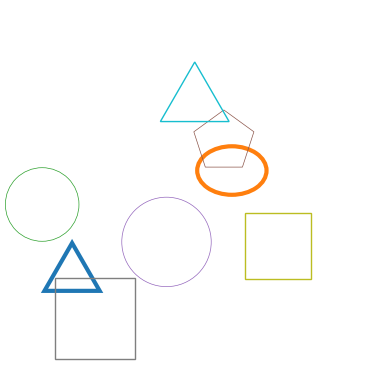[{"shape": "triangle", "thickness": 3, "radius": 0.41, "center": [0.187, 0.286]}, {"shape": "oval", "thickness": 3, "radius": 0.45, "center": [0.602, 0.557]}, {"shape": "circle", "thickness": 0.5, "radius": 0.48, "center": [0.11, 0.469]}, {"shape": "circle", "thickness": 0.5, "radius": 0.58, "center": [0.432, 0.372]}, {"shape": "pentagon", "thickness": 0.5, "radius": 0.41, "center": [0.581, 0.632]}, {"shape": "square", "thickness": 1, "radius": 0.52, "center": [0.247, 0.174]}, {"shape": "square", "thickness": 1, "radius": 0.43, "center": [0.721, 0.361]}, {"shape": "triangle", "thickness": 1, "radius": 0.52, "center": [0.506, 0.736]}]